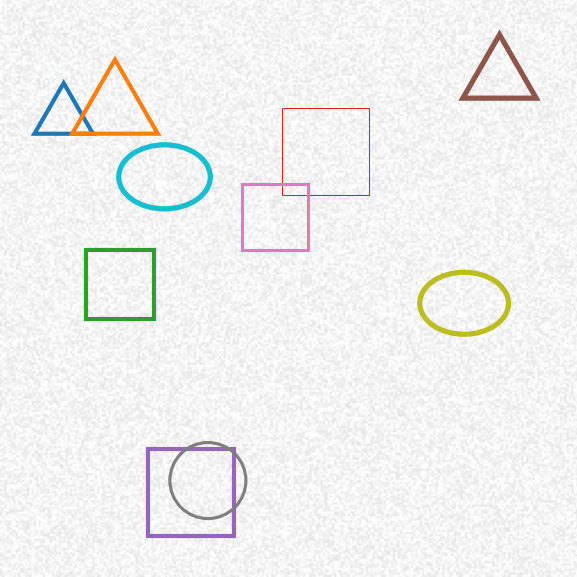[{"shape": "triangle", "thickness": 2, "radius": 0.29, "center": [0.11, 0.797]}, {"shape": "triangle", "thickness": 2, "radius": 0.43, "center": [0.199, 0.81]}, {"shape": "square", "thickness": 2, "radius": 0.3, "center": [0.208, 0.507]}, {"shape": "square", "thickness": 0.5, "radius": 0.38, "center": [0.563, 0.737]}, {"shape": "square", "thickness": 2, "radius": 0.37, "center": [0.331, 0.146]}, {"shape": "triangle", "thickness": 2.5, "radius": 0.37, "center": [0.865, 0.866]}, {"shape": "square", "thickness": 1.5, "radius": 0.29, "center": [0.475, 0.624]}, {"shape": "circle", "thickness": 1.5, "radius": 0.33, "center": [0.36, 0.167]}, {"shape": "oval", "thickness": 2.5, "radius": 0.38, "center": [0.804, 0.474]}, {"shape": "oval", "thickness": 2.5, "radius": 0.4, "center": [0.285, 0.693]}]